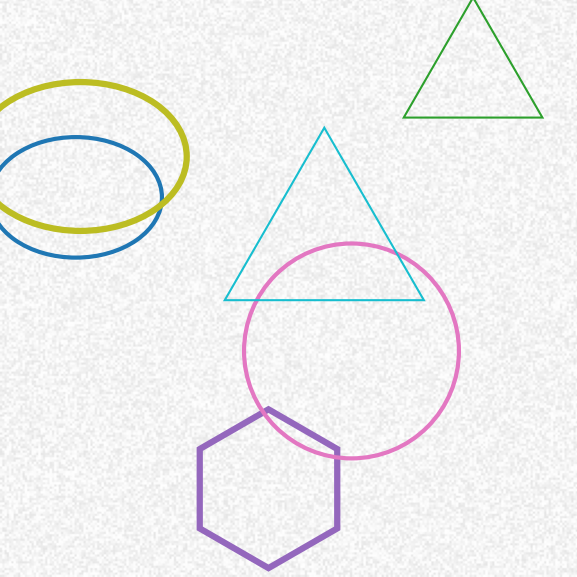[{"shape": "oval", "thickness": 2, "radius": 0.75, "center": [0.131, 0.657]}, {"shape": "triangle", "thickness": 1, "radius": 0.69, "center": [0.819, 0.865]}, {"shape": "hexagon", "thickness": 3, "radius": 0.69, "center": [0.465, 0.153]}, {"shape": "circle", "thickness": 2, "radius": 0.93, "center": [0.609, 0.391]}, {"shape": "oval", "thickness": 3, "radius": 0.92, "center": [0.139, 0.728]}, {"shape": "triangle", "thickness": 1, "radius": 1.0, "center": [0.562, 0.579]}]